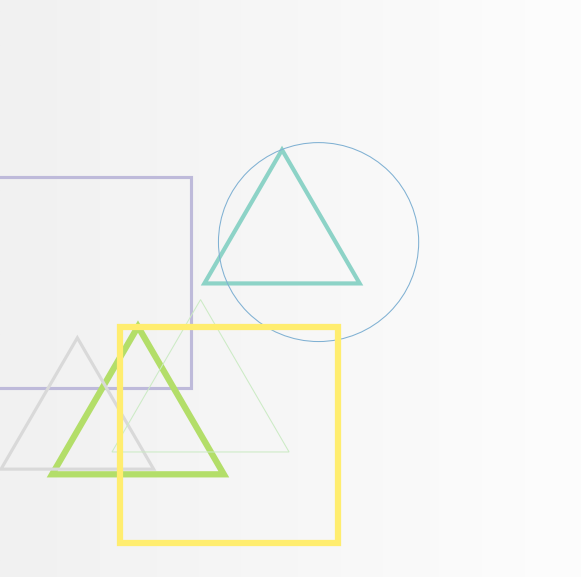[{"shape": "triangle", "thickness": 2, "radius": 0.77, "center": [0.485, 0.585]}, {"shape": "square", "thickness": 1.5, "radius": 0.91, "center": [0.146, 0.511]}, {"shape": "circle", "thickness": 0.5, "radius": 0.86, "center": [0.548, 0.58]}, {"shape": "triangle", "thickness": 3, "radius": 0.85, "center": [0.237, 0.263]}, {"shape": "triangle", "thickness": 1.5, "radius": 0.76, "center": [0.133, 0.263]}, {"shape": "triangle", "thickness": 0.5, "radius": 0.88, "center": [0.345, 0.304]}, {"shape": "square", "thickness": 3, "radius": 0.94, "center": [0.394, 0.246]}]